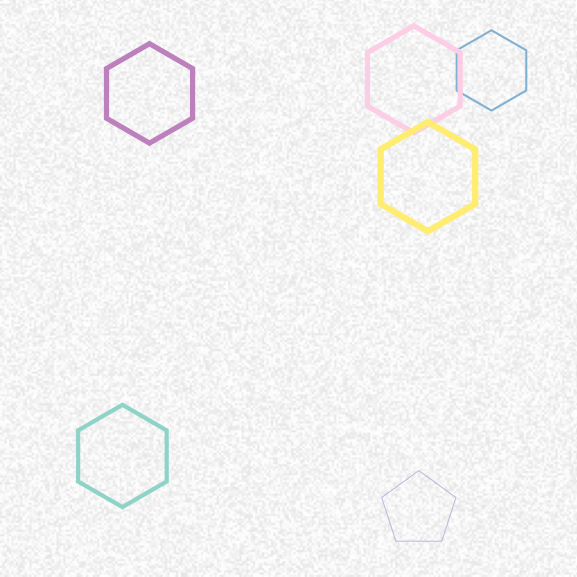[{"shape": "hexagon", "thickness": 2, "radius": 0.44, "center": [0.212, 0.21]}, {"shape": "pentagon", "thickness": 0.5, "radius": 0.34, "center": [0.725, 0.117]}, {"shape": "hexagon", "thickness": 1, "radius": 0.35, "center": [0.851, 0.877]}, {"shape": "hexagon", "thickness": 2.5, "radius": 0.46, "center": [0.717, 0.862]}, {"shape": "hexagon", "thickness": 2.5, "radius": 0.43, "center": [0.259, 0.837]}, {"shape": "hexagon", "thickness": 3, "radius": 0.47, "center": [0.741, 0.693]}]